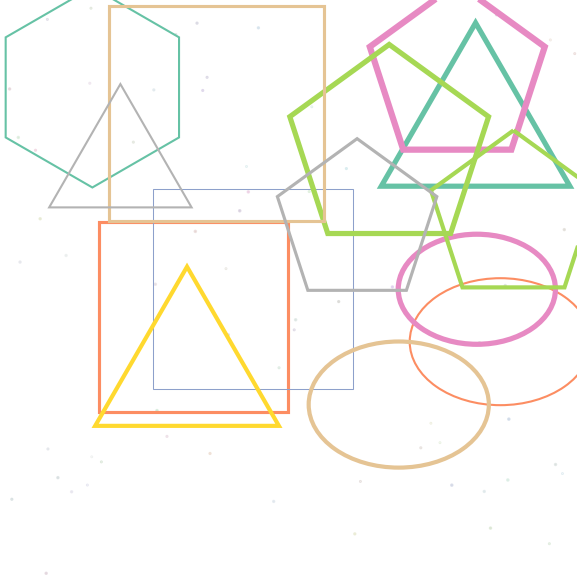[{"shape": "triangle", "thickness": 2.5, "radius": 0.94, "center": [0.824, 0.771]}, {"shape": "hexagon", "thickness": 1, "radius": 0.87, "center": [0.16, 0.848]}, {"shape": "square", "thickness": 1.5, "radius": 0.82, "center": [0.336, 0.45]}, {"shape": "oval", "thickness": 1, "radius": 0.79, "center": [0.867, 0.407]}, {"shape": "square", "thickness": 0.5, "radius": 0.86, "center": [0.438, 0.499]}, {"shape": "pentagon", "thickness": 3, "radius": 0.8, "center": [0.792, 0.869]}, {"shape": "oval", "thickness": 2.5, "radius": 0.68, "center": [0.826, 0.498]}, {"shape": "pentagon", "thickness": 2.5, "radius": 0.9, "center": [0.674, 0.741]}, {"shape": "pentagon", "thickness": 2, "radius": 0.75, "center": [0.889, 0.623]}, {"shape": "triangle", "thickness": 2, "radius": 0.92, "center": [0.324, 0.354]}, {"shape": "square", "thickness": 1.5, "radius": 0.93, "center": [0.375, 0.803]}, {"shape": "oval", "thickness": 2, "radius": 0.78, "center": [0.69, 0.299]}, {"shape": "pentagon", "thickness": 1.5, "radius": 0.73, "center": [0.618, 0.614]}, {"shape": "triangle", "thickness": 1, "radius": 0.71, "center": [0.208, 0.711]}]